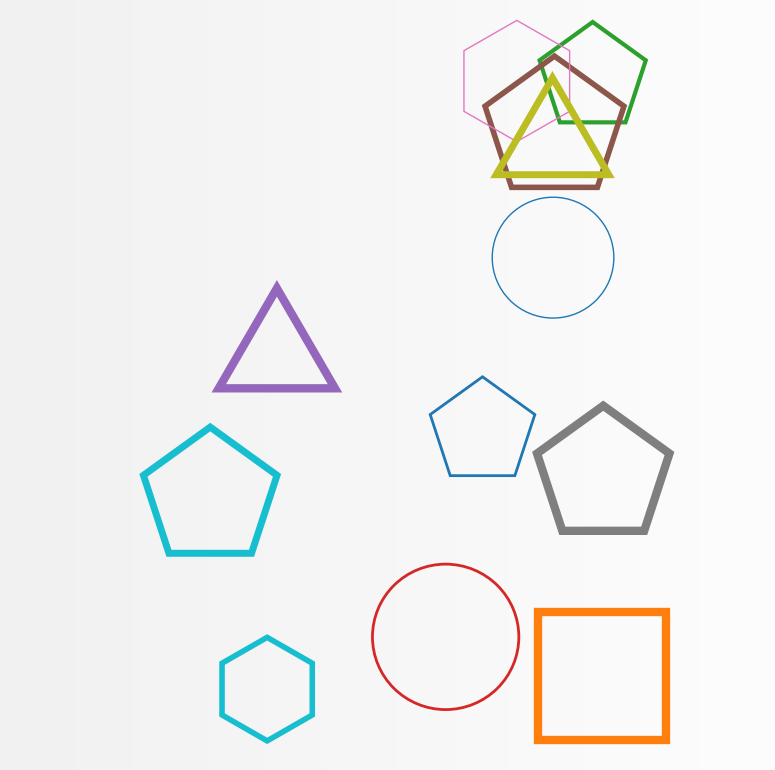[{"shape": "circle", "thickness": 0.5, "radius": 0.39, "center": [0.714, 0.665]}, {"shape": "pentagon", "thickness": 1, "radius": 0.35, "center": [0.623, 0.44]}, {"shape": "square", "thickness": 3, "radius": 0.41, "center": [0.777, 0.122]}, {"shape": "pentagon", "thickness": 1.5, "radius": 0.36, "center": [0.765, 0.899]}, {"shape": "circle", "thickness": 1, "radius": 0.47, "center": [0.575, 0.173]}, {"shape": "triangle", "thickness": 3, "radius": 0.43, "center": [0.357, 0.539]}, {"shape": "pentagon", "thickness": 2, "radius": 0.47, "center": [0.715, 0.833]}, {"shape": "hexagon", "thickness": 0.5, "radius": 0.39, "center": [0.667, 0.895]}, {"shape": "pentagon", "thickness": 3, "radius": 0.45, "center": [0.778, 0.383]}, {"shape": "triangle", "thickness": 2.5, "radius": 0.42, "center": [0.713, 0.815]}, {"shape": "pentagon", "thickness": 2.5, "radius": 0.45, "center": [0.271, 0.355]}, {"shape": "hexagon", "thickness": 2, "radius": 0.34, "center": [0.345, 0.105]}]